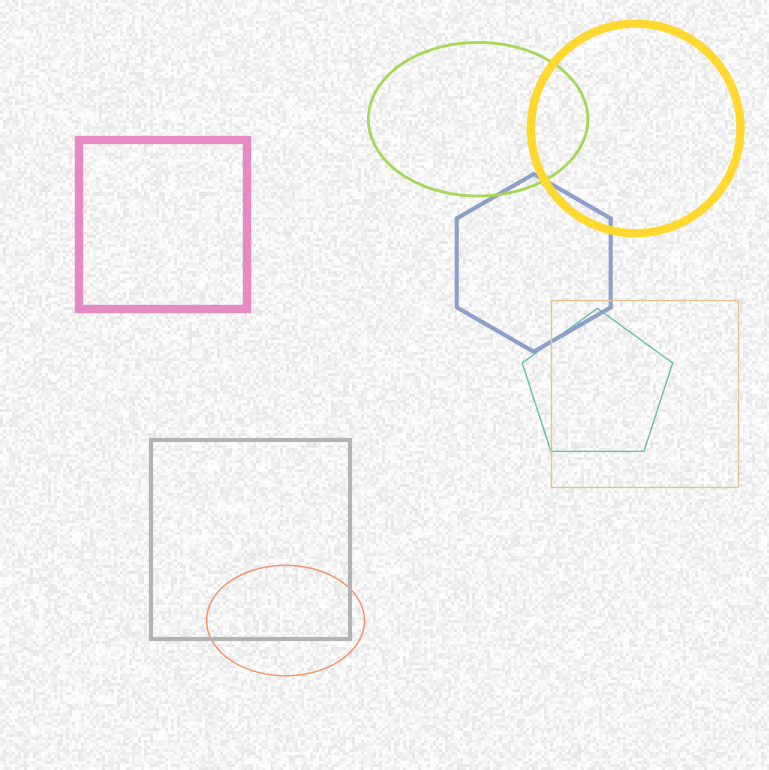[{"shape": "pentagon", "thickness": 0.5, "radius": 0.51, "center": [0.776, 0.497]}, {"shape": "oval", "thickness": 0.5, "radius": 0.51, "center": [0.371, 0.194]}, {"shape": "hexagon", "thickness": 1.5, "radius": 0.58, "center": [0.693, 0.659]}, {"shape": "square", "thickness": 3, "radius": 0.55, "center": [0.212, 0.708]}, {"shape": "oval", "thickness": 1, "radius": 0.71, "center": [0.621, 0.845]}, {"shape": "circle", "thickness": 3, "radius": 0.68, "center": [0.825, 0.833]}, {"shape": "square", "thickness": 0.5, "radius": 0.61, "center": [0.837, 0.489]}, {"shape": "square", "thickness": 1.5, "radius": 0.65, "center": [0.325, 0.299]}]